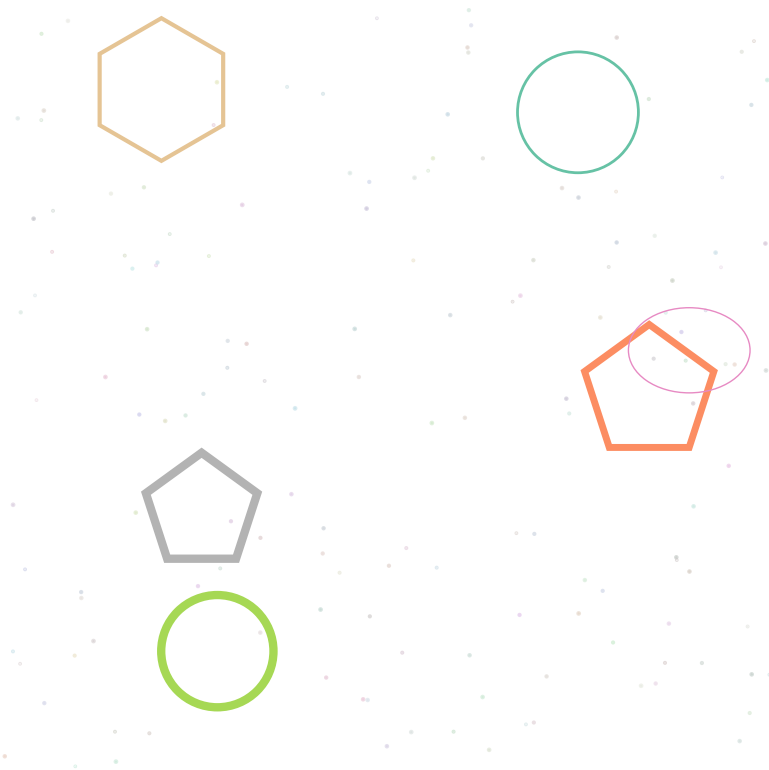[{"shape": "circle", "thickness": 1, "radius": 0.39, "center": [0.751, 0.854]}, {"shape": "pentagon", "thickness": 2.5, "radius": 0.44, "center": [0.843, 0.49]}, {"shape": "oval", "thickness": 0.5, "radius": 0.39, "center": [0.895, 0.545]}, {"shape": "circle", "thickness": 3, "radius": 0.36, "center": [0.282, 0.154]}, {"shape": "hexagon", "thickness": 1.5, "radius": 0.46, "center": [0.21, 0.884]}, {"shape": "pentagon", "thickness": 3, "radius": 0.38, "center": [0.262, 0.336]}]